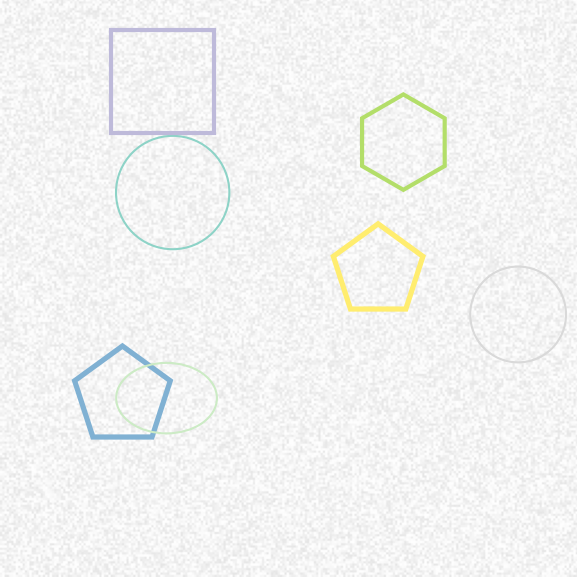[{"shape": "circle", "thickness": 1, "radius": 0.49, "center": [0.299, 0.666]}, {"shape": "square", "thickness": 2, "radius": 0.45, "center": [0.281, 0.858]}, {"shape": "pentagon", "thickness": 2.5, "radius": 0.44, "center": [0.212, 0.313]}, {"shape": "hexagon", "thickness": 2, "radius": 0.41, "center": [0.698, 0.753]}, {"shape": "circle", "thickness": 1, "radius": 0.41, "center": [0.897, 0.455]}, {"shape": "oval", "thickness": 1, "radius": 0.44, "center": [0.288, 0.31]}, {"shape": "pentagon", "thickness": 2.5, "radius": 0.41, "center": [0.655, 0.53]}]